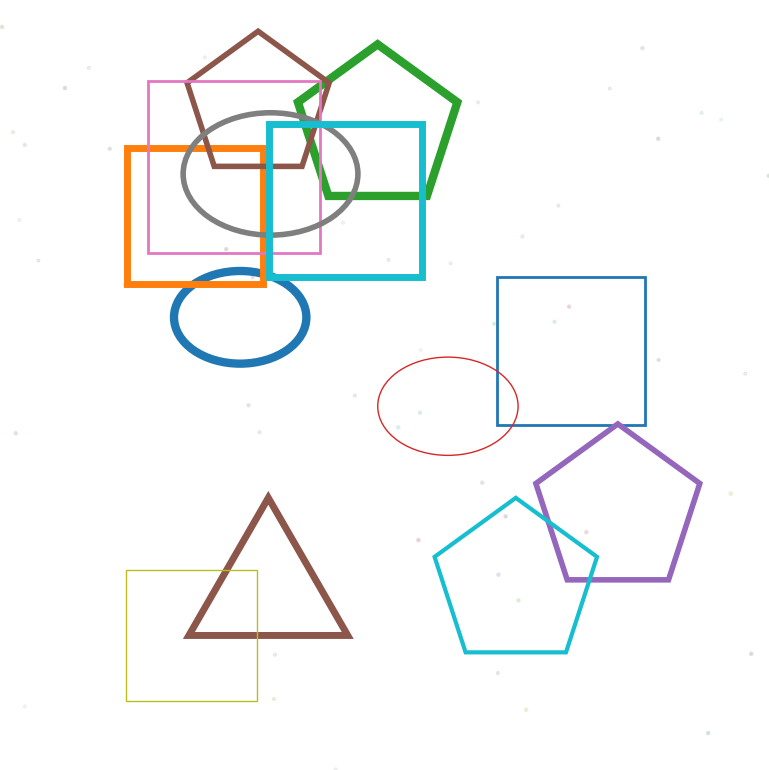[{"shape": "oval", "thickness": 3, "radius": 0.43, "center": [0.312, 0.588]}, {"shape": "square", "thickness": 1, "radius": 0.48, "center": [0.742, 0.544]}, {"shape": "square", "thickness": 2.5, "radius": 0.44, "center": [0.253, 0.719]}, {"shape": "pentagon", "thickness": 3, "radius": 0.54, "center": [0.49, 0.834]}, {"shape": "oval", "thickness": 0.5, "radius": 0.46, "center": [0.582, 0.472]}, {"shape": "pentagon", "thickness": 2, "radius": 0.56, "center": [0.802, 0.338]}, {"shape": "pentagon", "thickness": 2, "radius": 0.48, "center": [0.335, 0.862]}, {"shape": "triangle", "thickness": 2.5, "radius": 0.6, "center": [0.348, 0.234]}, {"shape": "square", "thickness": 1, "radius": 0.56, "center": [0.304, 0.783]}, {"shape": "oval", "thickness": 2, "radius": 0.57, "center": [0.351, 0.774]}, {"shape": "square", "thickness": 0.5, "radius": 0.43, "center": [0.248, 0.174]}, {"shape": "square", "thickness": 2.5, "radius": 0.5, "center": [0.448, 0.74]}, {"shape": "pentagon", "thickness": 1.5, "radius": 0.55, "center": [0.67, 0.243]}]